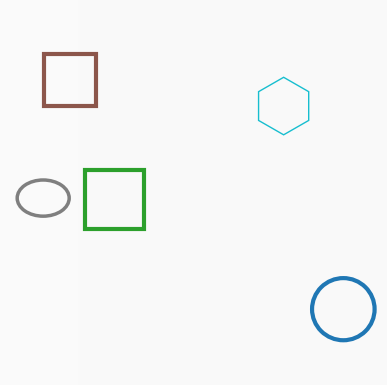[{"shape": "circle", "thickness": 3, "radius": 0.4, "center": [0.886, 0.197]}, {"shape": "square", "thickness": 3, "radius": 0.38, "center": [0.295, 0.481]}, {"shape": "square", "thickness": 3, "radius": 0.34, "center": [0.18, 0.792]}, {"shape": "oval", "thickness": 2.5, "radius": 0.34, "center": [0.111, 0.485]}, {"shape": "hexagon", "thickness": 1, "radius": 0.37, "center": [0.732, 0.725]}]